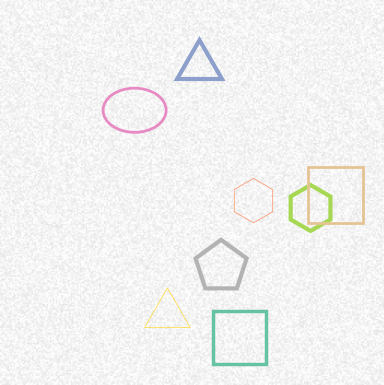[{"shape": "square", "thickness": 2.5, "radius": 0.35, "center": [0.622, 0.123]}, {"shape": "hexagon", "thickness": 0.5, "radius": 0.29, "center": [0.658, 0.479]}, {"shape": "triangle", "thickness": 3, "radius": 0.34, "center": [0.518, 0.828]}, {"shape": "oval", "thickness": 2, "radius": 0.41, "center": [0.35, 0.714]}, {"shape": "hexagon", "thickness": 3, "radius": 0.3, "center": [0.807, 0.46]}, {"shape": "triangle", "thickness": 0.5, "radius": 0.34, "center": [0.435, 0.184]}, {"shape": "square", "thickness": 2, "radius": 0.36, "center": [0.871, 0.494]}, {"shape": "pentagon", "thickness": 3, "radius": 0.35, "center": [0.574, 0.307]}]